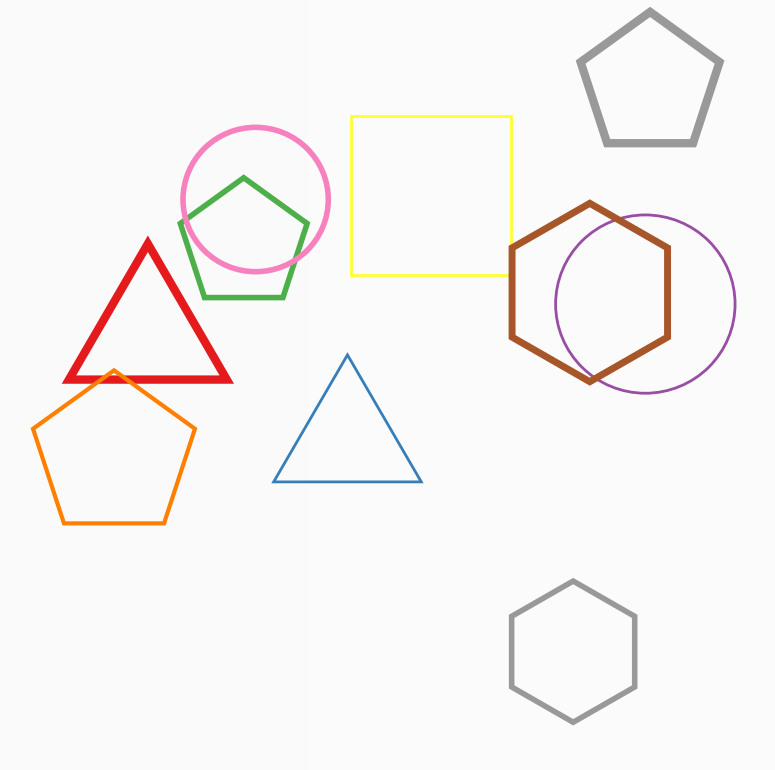[{"shape": "triangle", "thickness": 3, "radius": 0.59, "center": [0.191, 0.566]}, {"shape": "triangle", "thickness": 1, "radius": 0.55, "center": [0.448, 0.429]}, {"shape": "pentagon", "thickness": 2, "radius": 0.43, "center": [0.314, 0.683]}, {"shape": "circle", "thickness": 1, "radius": 0.58, "center": [0.833, 0.605]}, {"shape": "pentagon", "thickness": 1.5, "radius": 0.55, "center": [0.147, 0.409]}, {"shape": "square", "thickness": 1, "radius": 0.52, "center": [0.556, 0.746]}, {"shape": "hexagon", "thickness": 2.5, "radius": 0.58, "center": [0.761, 0.62]}, {"shape": "circle", "thickness": 2, "radius": 0.47, "center": [0.33, 0.741]}, {"shape": "hexagon", "thickness": 2, "radius": 0.46, "center": [0.74, 0.154]}, {"shape": "pentagon", "thickness": 3, "radius": 0.47, "center": [0.839, 0.89]}]